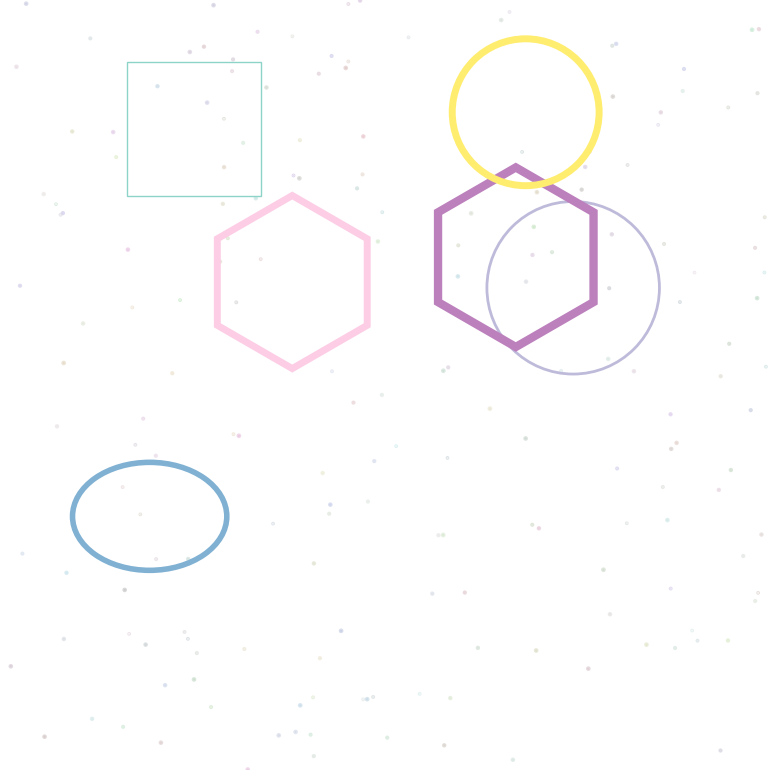[{"shape": "square", "thickness": 0.5, "radius": 0.43, "center": [0.252, 0.832]}, {"shape": "circle", "thickness": 1, "radius": 0.56, "center": [0.744, 0.626]}, {"shape": "oval", "thickness": 2, "radius": 0.5, "center": [0.194, 0.329]}, {"shape": "hexagon", "thickness": 2.5, "radius": 0.56, "center": [0.38, 0.634]}, {"shape": "hexagon", "thickness": 3, "radius": 0.58, "center": [0.67, 0.666]}, {"shape": "circle", "thickness": 2.5, "radius": 0.48, "center": [0.683, 0.854]}]